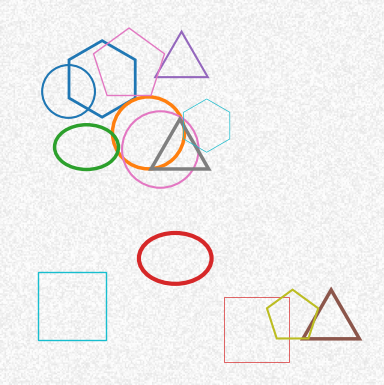[{"shape": "hexagon", "thickness": 2, "radius": 0.5, "center": [0.265, 0.795]}, {"shape": "circle", "thickness": 1.5, "radius": 0.34, "center": [0.178, 0.762]}, {"shape": "circle", "thickness": 2.5, "radius": 0.47, "center": [0.386, 0.655]}, {"shape": "oval", "thickness": 2.5, "radius": 0.41, "center": [0.225, 0.618]}, {"shape": "oval", "thickness": 3, "radius": 0.47, "center": [0.455, 0.329]}, {"shape": "square", "thickness": 0.5, "radius": 0.42, "center": [0.666, 0.145]}, {"shape": "triangle", "thickness": 1.5, "radius": 0.39, "center": [0.472, 0.839]}, {"shape": "triangle", "thickness": 2.5, "radius": 0.42, "center": [0.86, 0.162]}, {"shape": "circle", "thickness": 1.5, "radius": 0.5, "center": [0.416, 0.612]}, {"shape": "pentagon", "thickness": 1, "radius": 0.48, "center": [0.335, 0.83]}, {"shape": "triangle", "thickness": 2.5, "radius": 0.43, "center": [0.467, 0.604]}, {"shape": "pentagon", "thickness": 1.5, "radius": 0.35, "center": [0.76, 0.178]}, {"shape": "square", "thickness": 1, "radius": 0.44, "center": [0.186, 0.206]}, {"shape": "hexagon", "thickness": 0.5, "radius": 0.35, "center": [0.537, 0.674]}]